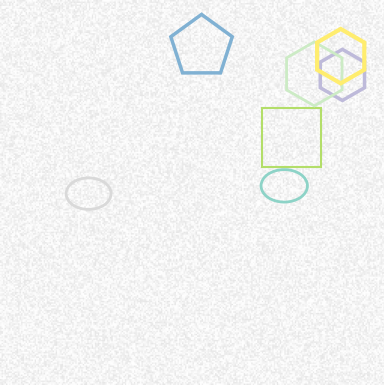[{"shape": "oval", "thickness": 2, "radius": 0.3, "center": [0.738, 0.517]}, {"shape": "hexagon", "thickness": 2.5, "radius": 0.33, "center": [0.889, 0.805]}, {"shape": "pentagon", "thickness": 2.5, "radius": 0.42, "center": [0.523, 0.879]}, {"shape": "square", "thickness": 1.5, "radius": 0.39, "center": [0.758, 0.642]}, {"shape": "oval", "thickness": 2, "radius": 0.29, "center": [0.23, 0.497]}, {"shape": "hexagon", "thickness": 2, "radius": 0.42, "center": [0.816, 0.808]}, {"shape": "hexagon", "thickness": 3, "radius": 0.35, "center": [0.885, 0.854]}]